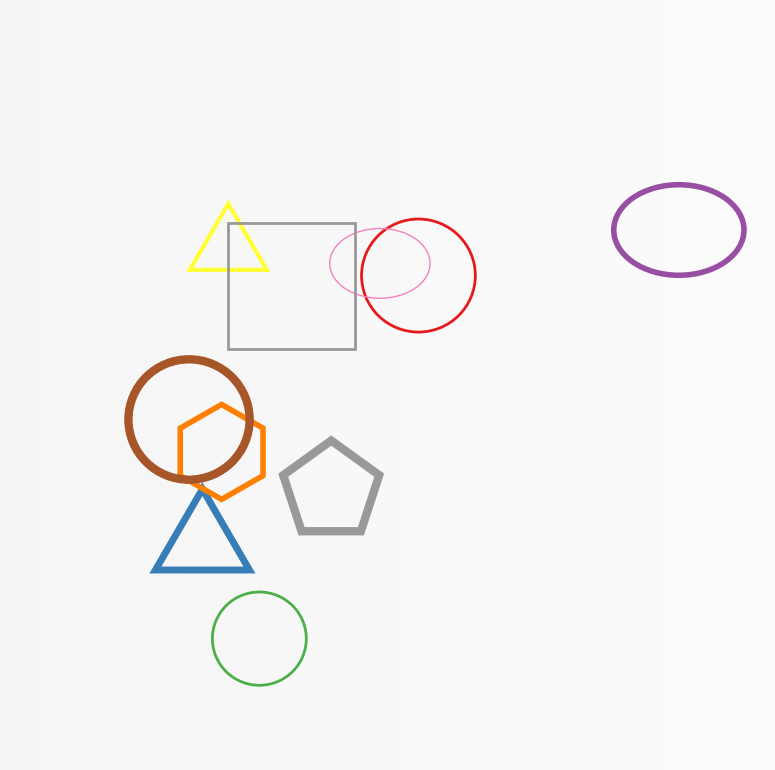[{"shape": "circle", "thickness": 1, "radius": 0.37, "center": [0.54, 0.642]}, {"shape": "triangle", "thickness": 2.5, "radius": 0.35, "center": [0.261, 0.295]}, {"shape": "circle", "thickness": 1, "radius": 0.3, "center": [0.335, 0.171]}, {"shape": "oval", "thickness": 2, "radius": 0.42, "center": [0.876, 0.701]}, {"shape": "hexagon", "thickness": 2, "radius": 0.31, "center": [0.286, 0.413]}, {"shape": "triangle", "thickness": 1.5, "radius": 0.29, "center": [0.295, 0.678]}, {"shape": "circle", "thickness": 3, "radius": 0.39, "center": [0.244, 0.455]}, {"shape": "oval", "thickness": 0.5, "radius": 0.32, "center": [0.49, 0.658]}, {"shape": "square", "thickness": 1, "radius": 0.41, "center": [0.376, 0.629]}, {"shape": "pentagon", "thickness": 3, "radius": 0.33, "center": [0.427, 0.363]}]